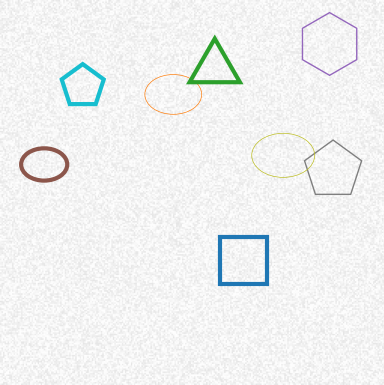[{"shape": "square", "thickness": 3, "radius": 0.31, "center": [0.633, 0.323]}, {"shape": "oval", "thickness": 0.5, "radius": 0.37, "center": [0.45, 0.755]}, {"shape": "triangle", "thickness": 3, "radius": 0.38, "center": [0.558, 0.824]}, {"shape": "hexagon", "thickness": 1, "radius": 0.41, "center": [0.856, 0.886]}, {"shape": "oval", "thickness": 3, "radius": 0.3, "center": [0.115, 0.573]}, {"shape": "pentagon", "thickness": 1, "radius": 0.39, "center": [0.865, 0.558]}, {"shape": "oval", "thickness": 0.5, "radius": 0.41, "center": [0.736, 0.597]}, {"shape": "pentagon", "thickness": 3, "radius": 0.29, "center": [0.215, 0.776]}]